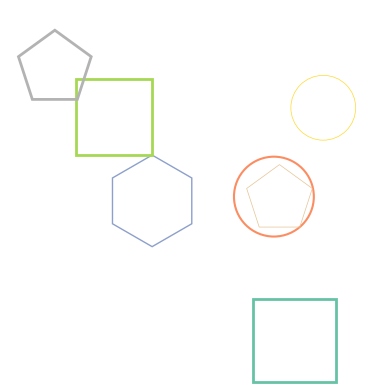[{"shape": "square", "thickness": 2, "radius": 0.54, "center": [0.765, 0.116]}, {"shape": "circle", "thickness": 1.5, "radius": 0.52, "center": [0.711, 0.489]}, {"shape": "hexagon", "thickness": 1, "radius": 0.59, "center": [0.395, 0.478]}, {"shape": "square", "thickness": 2, "radius": 0.49, "center": [0.295, 0.695]}, {"shape": "circle", "thickness": 0.5, "radius": 0.42, "center": [0.84, 0.72]}, {"shape": "pentagon", "thickness": 0.5, "radius": 0.45, "center": [0.726, 0.483]}, {"shape": "pentagon", "thickness": 2, "radius": 0.5, "center": [0.142, 0.822]}]